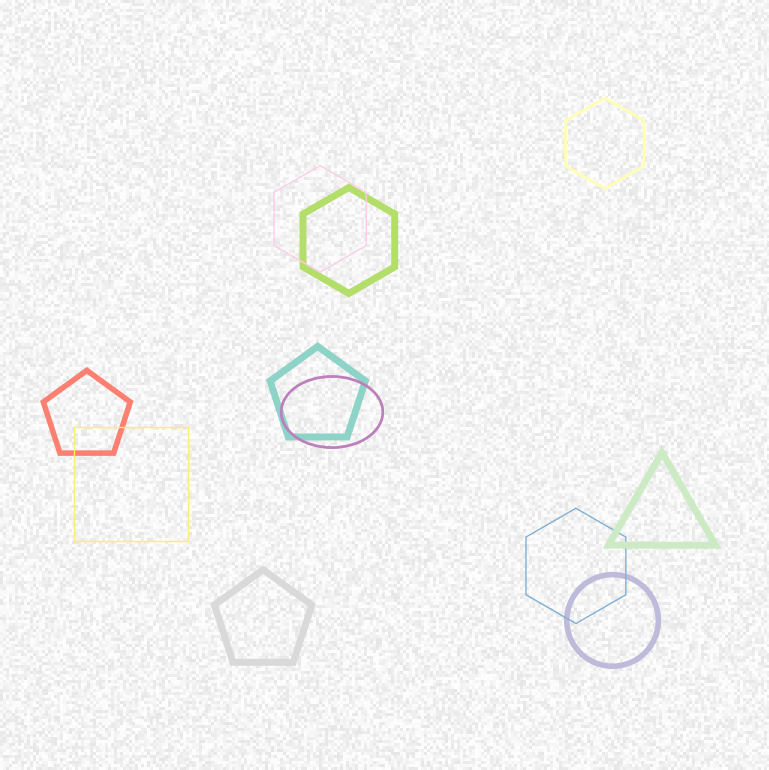[{"shape": "pentagon", "thickness": 2.5, "radius": 0.33, "center": [0.413, 0.485]}, {"shape": "hexagon", "thickness": 1, "radius": 0.29, "center": [0.786, 0.814]}, {"shape": "circle", "thickness": 2, "radius": 0.3, "center": [0.796, 0.194]}, {"shape": "pentagon", "thickness": 2, "radius": 0.3, "center": [0.113, 0.46]}, {"shape": "hexagon", "thickness": 0.5, "radius": 0.37, "center": [0.748, 0.265]}, {"shape": "hexagon", "thickness": 2.5, "radius": 0.34, "center": [0.453, 0.688]}, {"shape": "hexagon", "thickness": 0.5, "radius": 0.35, "center": [0.416, 0.716]}, {"shape": "pentagon", "thickness": 2.5, "radius": 0.33, "center": [0.342, 0.194]}, {"shape": "oval", "thickness": 1, "radius": 0.33, "center": [0.431, 0.465]}, {"shape": "triangle", "thickness": 2.5, "radius": 0.4, "center": [0.86, 0.332]}, {"shape": "square", "thickness": 0.5, "radius": 0.37, "center": [0.17, 0.371]}]